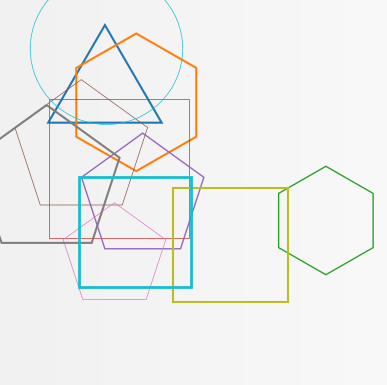[{"shape": "triangle", "thickness": 1.5, "radius": 0.84, "center": [0.271, 0.766]}, {"shape": "hexagon", "thickness": 1.5, "radius": 0.89, "center": [0.352, 0.734]}, {"shape": "hexagon", "thickness": 1, "radius": 0.7, "center": [0.841, 0.427]}, {"shape": "square", "thickness": 0.5, "radius": 0.9, "center": [0.307, 0.562]}, {"shape": "pentagon", "thickness": 1, "radius": 0.83, "center": [0.368, 0.488]}, {"shape": "pentagon", "thickness": 0.5, "radius": 0.9, "center": [0.21, 0.613]}, {"shape": "pentagon", "thickness": 0.5, "radius": 0.7, "center": [0.295, 0.334]}, {"shape": "pentagon", "thickness": 1.5, "radius": 0.99, "center": [0.12, 0.529]}, {"shape": "square", "thickness": 1.5, "radius": 0.74, "center": [0.595, 0.364]}, {"shape": "circle", "thickness": 0.5, "radius": 0.98, "center": [0.275, 0.873]}, {"shape": "square", "thickness": 2, "radius": 0.72, "center": [0.349, 0.398]}]